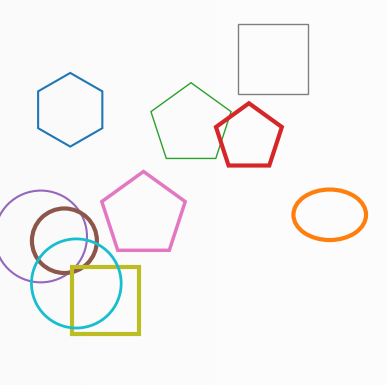[{"shape": "hexagon", "thickness": 1.5, "radius": 0.48, "center": [0.181, 0.715]}, {"shape": "oval", "thickness": 3, "radius": 0.47, "center": [0.851, 0.442]}, {"shape": "pentagon", "thickness": 1, "radius": 0.54, "center": [0.493, 0.676]}, {"shape": "pentagon", "thickness": 3, "radius": 0.45, "center": [0.642, 0.642]}, {"shape": "circle", "thickness": 1.5, "radius": 0.6, "center": [0.105, 0.386]}, {"shape": "circle", "thickness": 3, "radius": 0.42, "center": [0.166, 0.375]}, {"shape": "pentagon", "thickness": 2.5, "radius": 0.57, "center": [0.37, 0.441]}, {"shape": "square", "thickness": 1, "radius": 0.46, "center": [0.705, 0.846]}, {"shape": "square", "thickness": 3, "radius": 0.43, "center": [0.273, 0.219]}, {"shape": "circle", "thickness": 2, "radius": 0.58, "center": [0.197, 0.264]}]